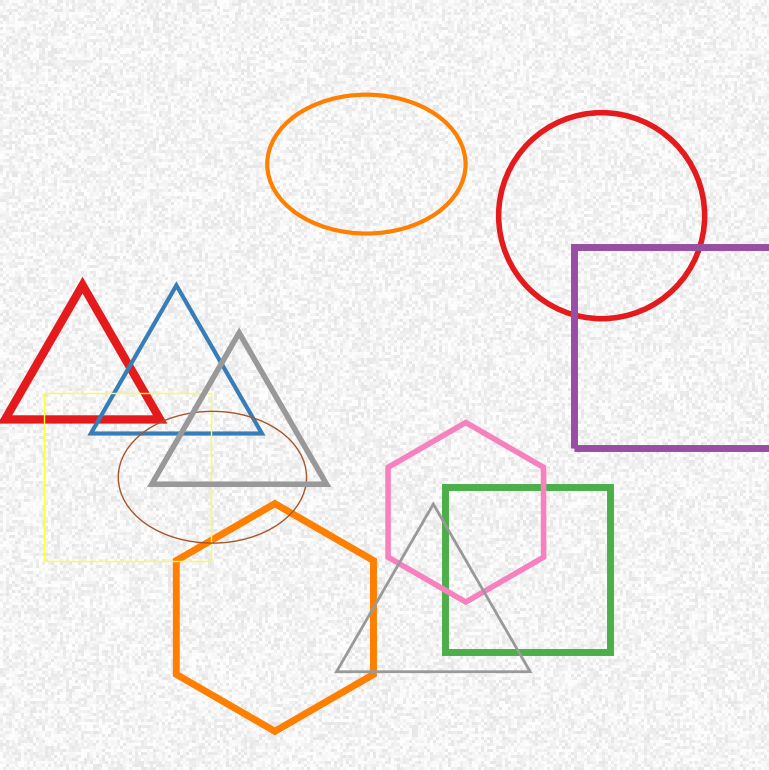[{"shape": "circle", "thickness": 2, "radius": 0.67, "center": [0.781, 0.72]}, {"shape": "triangle", "thickness": 3, "radius": 0.58, "center": [0.107, 0.513]}, {"shape": "triangle", "thickness": 1.5, "radius": 0.64, "center": [0.229, 0.501]}, {"shape": "square", "thickness": 2.5, "radius": 0.54, "center": [0.685, 0.26]}, {"shape": "square", "thickness": 2.5, "radius": 0.65, "center": [0.876, 0.548]}, {"shape": "oval", "thickness": 1.5, "radius": 0.64, "center": [0.476, 0.787]}, {"shape": "hexagon", "thickness": 2.5, "radius": 0.74, "center": [0.357, 0.198]}, {"shape": "square", "thickness": 0.5, "radius": 0.54, "center": [0.165, 0.381]}, {"shape": "oval", "thickness": 0.5, "radius": 0.61, "center": [0.276, 0.38]}, {"shape": "hexagon", "thickness": 2, "radius": 0.58, "center": [0.605, 0.335]}, {"shape": "triangle", "thickness": 2, "radius": 0.66, "center": [0.311, 0.437]}, {"shape": "triangle", "thickness": 1, "radius": 0.73, "center": [0.563, 0.2]}]